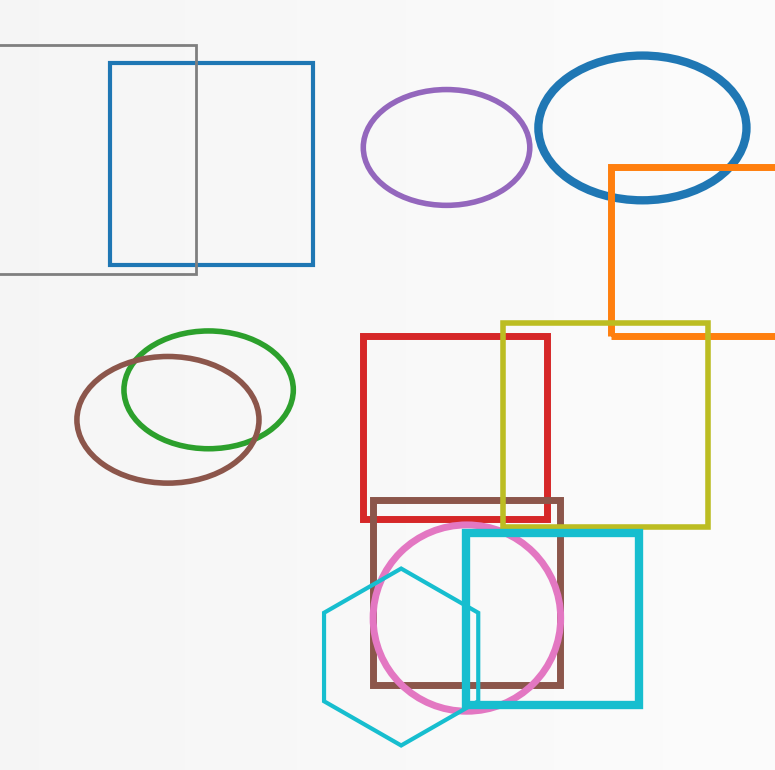[{"shape": "oval", "thickness": 3, "radius": 0.67, "center": [0.829, 0.834]}, {"shape": "square", "thickness": 1.5, "radius": 0.65, "center": [0.273, 0.787]}, {"shape": "square", "thickness": 2.5, "radius": 0.55, "center": [0.898, 0.674]}, {"shape": "oval", "thickness": 2, "radius": 0.55, "center": [0.269, 0.494]}, {"shape": "square", "thickness": 2.5, "radius": 0.59, "center": [0.587, 0.445]}, {"shape": "oval", "thickness": 2, "radius": 0.54, "center": [0.576, 0.809]}, {"shape": "oval", "thickness": 2, "radius": 0.59, "center": [0.217, 0.455]}, {"shape": "square", "thickness": 2.5, "radius": 0.6, "center": [0.602, 0.231]}, {"shape": "circle", "thickness": 2.5, "radius": 0.6, "center": [0.602, 0.197]}, {"shape": "square", "thickness": 1, "radius": 0.74, "center": [0.105, 0.793]}, {"shape": "square", "thickness": 2, "radius": 0.66, "center": [0.781, 0.448]}, {"shape": "hexagon", "thickness": 1.5, "radius": 0.57, "center": [0.518, 0.147]}, {"shape": "square", "thickness": 3, "radius": 0.56, "center": [0.713, 0.196]}]